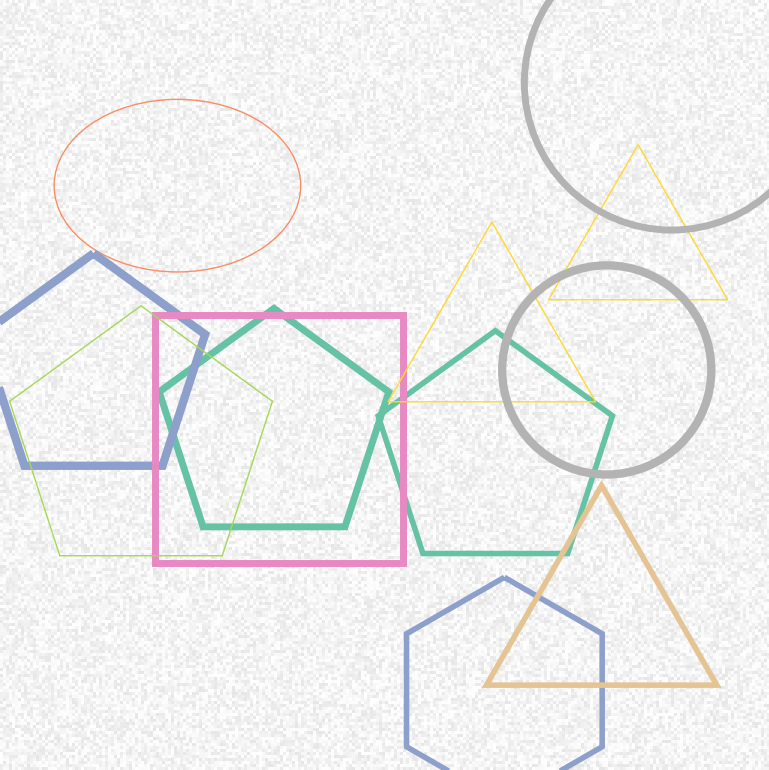[{"shape": "pentagon", "thickness": 2, "radius": 0.8, "center": [0.643, 0.411]}, {"shape": "pentagon", "thickness": 2.5, "radius": 0.78, "center": [0.356, 0.443]}, {"shape": "oval", "thickness": 0.5, "radius": 0.8, "center": [0.23, 0.759]}, {"shape": "pentagon", "thickness": 3, "radius": 0.76, "center": [0.121, 0.518]}, {"shape": "hexagon", "thickness": 2, "radius": 0.73, "center": [0.655, 0.104]}, {"shape": "square", "thickness": 2.5, "radius": 0.8, "center": [0.363, 0.43]}, {"shape": "pentagon", "thickness": 0.5, "radius": 0.9, "center": [0.183, 0.423]}, {"shape": "triangle", "thickness": 0.5, "radius": 0.78, "center": [0.639, 0.556]}, {"shape": "triangle", "thickness": 0.5, "radius": 0.67, "center": [0.829, 0.678]}, {"shape": "triangle", "thickness": 2, "radius": 0.86, "center": [0.781, 0.197]}, {"shape": "circle", "thickness": 2.5, "radius": 0.96, "center": [0.872, 0.892]}, {"shape": "circle", "thickness": 3, "radius": 0.68, "center": [0.788, 0.52]}]